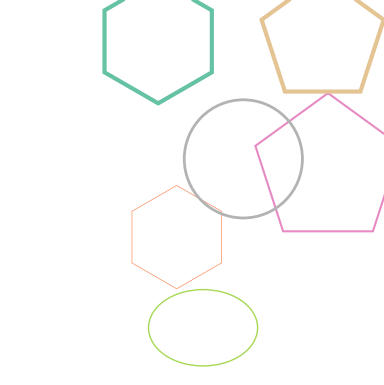[{"shape": "hexagon", "thickness": 3, "radius": 0.8, "center": [0.411, 0.893]}, {"shape": "hexagon", "thickness": 0.5, "radius": 0.67, "center": [0.459, 0.384]}, {"shape": "pentagon", "thickness": 1.5, "radius": 0.99, "center": [0.852, 0.56]}, {"shape": "oval", "thickness": 1, "radius": 0.71, "center": [0.527, 0.149]}, {"shape": "pentagon", "thickness": 3, "radius": 0.83, "center": [0.838, 0.897]}, {"shape": "circle", "thickness": 2, "radius": 0.77, "center": [0.632, 0.587]}]